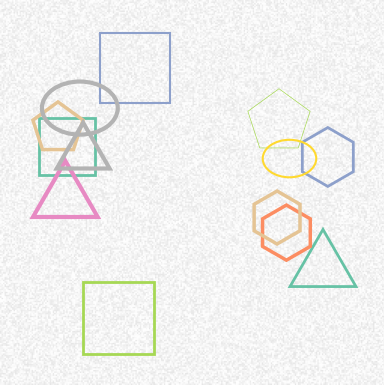[{"shape": "triangle", "thickness": 2, "radius": 0.49, "center": [0.839, 0.305]}, {"shape": "square", "thickness": 2, "radius": 0.37, "center": [0.174, 0.619]}, {"shape": "hexagon", "thickness": 2.5, "radius": 0.36, "center": [0.744, 0.396]}, {"shape": "hexagon", "thickness": 2, "radius": 0.38, "center": [0.851, 0.592]}, {"shape": "square", "thickness": 1.5, "radius": 0.45, "center": [0.352, 0.824]}, {"shape": "triangle", "thickness": 3, "radius": 0.49, "center": [0.17, 0.485]}, {"shape": "square", "thickness": 2, "radius": 0.47, "center": [0.308, 0.175]}, {"shape": "pentagon", "thickness": 0.5, "radius": 0.43, "center": [0.725, 0.685]}, {"shape": "oval", "thickness": 1.5, "radius": 0.35, "center": [0.752, 0.588]}, {"shape": "hexagon", "thickness": 2.5, "radius": 0.34, "center": [0.72, 0.435]}, {"shape": "pentagon", "thickness": 2.5, "radius": 0.34, "center": [0.151, 0.667]}, {"shape": "oval", "thickness": 3, "radius": 0.49, "center": [0.207, 0.719]}, {"shape": "triangle", "thickness": 3, "radius": 0.4, "center": [0.216, 0.602]}]